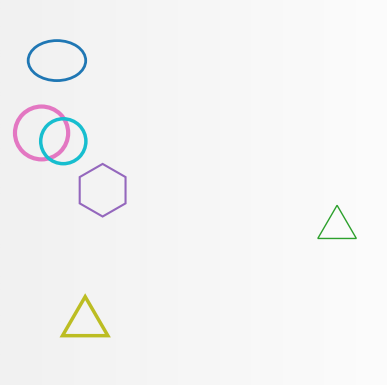[{"shape": "oval", "thickness": 2, "radius": 0.37, "center": [0.147, 0.843]}, {"shape": "triangle", "thickness": 1, "radius": 0.29, "center": [0.87, 0.409]}, {"shape": "hexagon", "thickness": 1.5, "radius": 0.34, "center": [0.265, 0.506]}, {"shape": "circle", "thickness": 3, "radius": 0.34, "center": [0.107, 0.655]}, {"shape": "triangle", "thickness": 2.5, "radius": 0.34, "center": [0.22, 0.162]}, {"shape": "circle", "thickness": 2.5, "radius": 0.29, "center": [0.163, 0.633]}]